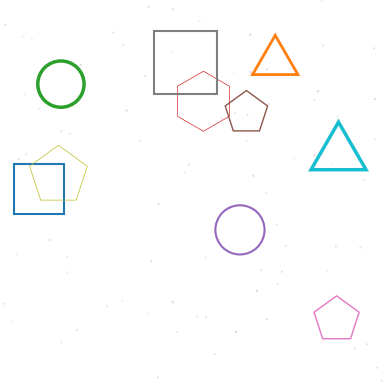[{"shape": "square", "thickness": 1.5, "radius": 0.32, "center": [0.101, 0.51]}, {"shape": "triangle", "thickness": 2, "radius": 0.34, "center": [0.715, 0.84]}, {"shape": "circle", "thickness": 2.5, "radius": 0.3, "center": [0.158, 0.782]}, {"shape": "hexagon", "thickness": 0.5, "radius": 0.39, "center": [0.528, 0.737]}, {"shape": "circle", "thickness": 1.5, "radius": 0.32, "center": [0.623, 0.403]}, {"shape": "pentagon", "thickness": 1, "radius": 0.29, "center": [0.64, 0.707]}, {"shape": "pentagon", "thickness": 1, "radius": 0.31, "center": [0.874, 0.17]}, {"shape": "square", "thickness": 1.5, "radius": 0.41, "center": [0.481, 0.838]}, {"shape": "pentagon", "thickness": 0.5, "radius": 0.39, "center": [0.152, 0.544]}, {"shape": "triangle", "thickness": 2.5, "radius": 0.41, "center": [0.879, 0.6]}]